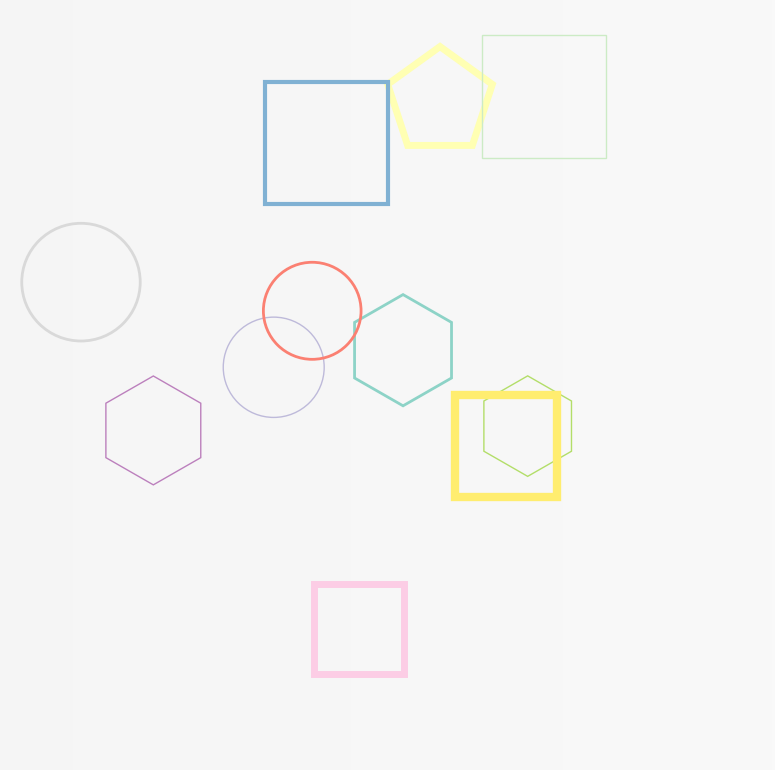[{"shape": "hexagon", "thickness": 1, "radius": 0.36, "center": [0.52, 0.545]}, {"shape": "pentagon", "thickness": 2.5, "radius": 0.35, "center": [0.568, 0.869]}, {"shape": "circle", "thickness": 0.5, "radius": 0.33, "center": [0.353, 0.523]}, {"shape": "circle", "thickness": 1, "radius": 0.32, "center": [0.403, 0.596]}, {"shape": "square", "thickness": 1.5, "radius": 0.39, "center": [0.421, 0.814]}, {"shape": "hexagon", "thickness": 0.5, "radius": 0.33, "center": [0.681, 0.447]}, {"shape": "square", "thickness": 2.5, "radius": 0.29, "center": [0.463, 0.183]}, {"shape": "circle", "thickness": 1, "radius": 0.38, "center": [0.105, 0.634]}, {"shape": "hexagon", "thickness": 0.5, "radius": 0.35, "center": [0.198, 0.441]}, {"shape": "square", "thickness": 0.5, "radius": 0.4, "center": [0.702, 0.874]}, {"shape": "square", "thickness": 3, "radius": 0.33, "center": [0.653, 0.42]}]